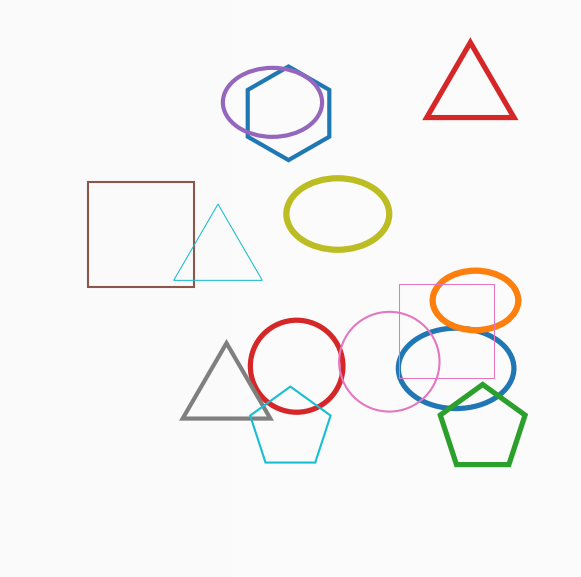[{"shape": "hexagon", "thickness": 2, "radius": 0.41, "center": [0.496, 0.803]}, {"shape": "oval", "thickness": 2.5, "radius": 0.5, "center": [0.785, 0.361]}, {"shape": "oval", "thickness": 3, "radius": 0.37, "center": [0.818, 0.479]}, {"shape": "pentagon", "thickness": 2.5, "radius": 0.38, "center": [0.83, 0.257]}, {"shape": "circle", "thickness": 2.5, "radius": 0.4, "center": [0.51, 0.365]}, {"shape": "triangle", "thickness": 2.5, "radius": 0.43, "center": [0.809, 0.839]}, {"shape": "oval", "thickness": 2, "radius": 0.43, "center": [0.469, 0.822]}, {"shape": "square", "thickness": 1, "radius": 0.45, "center": [0.242, 0.594]}, {"shape": "circle", "thickness": 1, "radius": 0.43, "center": [0.67, 0.373]}, {"shape": "square", "thickness": 0.5, "radius": 0.41, "center": [0.768, 0.426]}, {"shape": "triangle", "thickness": 2, "radius": 0.44, "center": [0.39, 0.318]}, {"shape": "oval", "thickness": 3, "radius": 0.44, "center": [0.581, 0.629]}, {"shape": "triangle", "thickness": 0.5, "radius": 0.44, "center": [0.375, 0.558]}, {"shape": "pentagon", "thickness": 1, "radius": 0.36, "center": [0.5, 0.257]}]